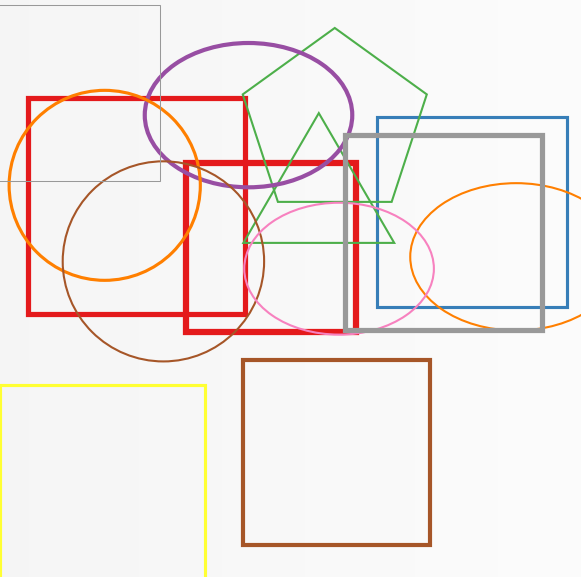[{"shape": "square", "thickness": 3, "radius": 0.73, "center": [0.466, 0.57]}, {"shape": "square", "thickness": 2.5, "radius": 0.93, "center": [0.235, 0.642]}, {"shape": "square", "thickness": 1.5, "radius": 0.82, "center": [0.812, 0.632]}, {"shape": "pentagon", "thickness": 1, "radius": 0.83, "center": [0.576, 0.784]}, {"shape": "triangle", "thickness": 1, "radius": 0.75, "center": [0.548, 0.653]}, {"shape": "oval", "thickness": 2, "radius": 0.89, "center": [0.428, 0.8]}, {"shape": "circle", "thickness": 1.5, "radius": 0.82, "center": [0.18, 0.678]}, {"shape": "oval", "thickness": 1, "radius": 0.91, "center": [0.888, 0.554]}, {"shape": "square", "thickness": 1.5, "radius": 0.88, "center": [0.176, 0.156]}, {"shape": "square", "thickness": 2, "radius": 0.8, "center": [0.579, 0.216]}, {"shape": "circle", "thickness": 1, "radius": 0.87, "center": [0.281, 0.547]}, {"shape": "oval", "thickness": 1, "radius": 0.82, "center": [0.583, 0.534]}, {"shape": "square", "thickness": 2.5, "radius": 0.84, "center": [0.763, 0.597]}, {"shape": "square", "thickness": 0.5, "radius": 0.76, "center": [0.123, 0.838]}]